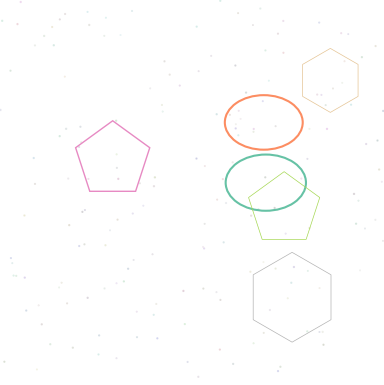[{"shape": "oval", "thickness": 1.5, "radius": 0.52, "center": [0.69, 0.526]}, {"shape": "oval", "thickness": 1.5, "radius": 0.51, "center": [0.685, 0.682]}, {"shape": "pentagon", "thickness": 1, "radius": 0.51, "center": [0.293, 0.585]}, {"shape": "pentagon", "thickness": 0.5, "radius": 0.49, "center": [0.738, 0.457]}, {"shape": "hexagon", "thickness": 0.5, "radius": 0.42, "center": [0.858, 0.791]}, {"shape": "hexagon", "thickness": 0.5, "radius": 0.58, "center": [0.759, 0.228]}]